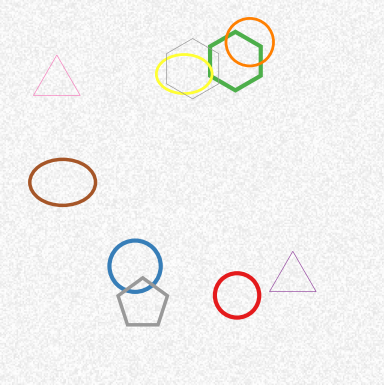[{"shape": "circle", "thickness": 3, "radius": 0.29, "center": [0.616, 0.233]}, {"shape": "circle", "thickness": 3, "radius": 0.33, "center": [0.351, 0.309]}, {"shape": "hexagon", "thickness": 3, "radius": 0.38, "center": [0.611, 0.841]}, {"shape": "triangle", "thickness": 0.5, "radius": 0.35, "center": [0.761, 0.277]}, {"shape": "circle", "thickness": 2, "radius": 0.31, "center": [0.649, 0.89]}, {"shape": "oval", "thickness": 2, "radius": 0.36, "center": [0.478, 0.808]}, {"shape": "oval", "thickness": 2.5, "radius": 0.43, "center": [0.163, 0.526]}, {"shape": "triangle", "thickness": 0.5, "radius": 0.35, "center": [0.148, 0.787]}, {"shape": "pentagon", "thickness": 2.5, "radius": 0.34, "center": [0.371, 0.211]}, {"shape": "hexagon", "thickness": 0.5, "radius": 0.39, "center": [0.5, 0.822]}]